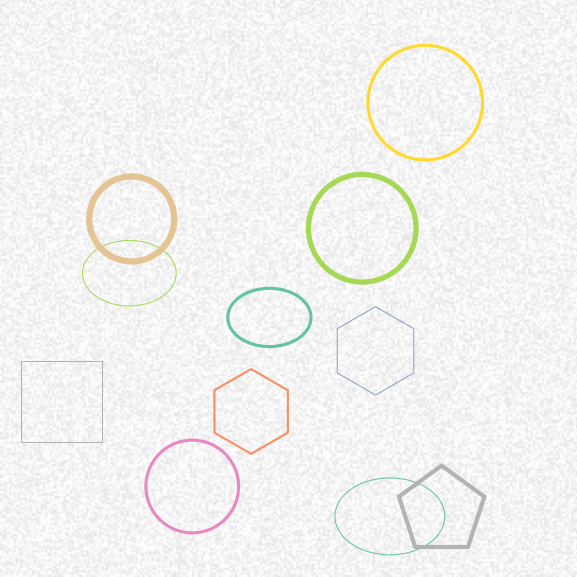[{"shape": "oval", "thickness": 1.5, "radius": 0.36, "center": [0.467, 0.449]}, {"shape": "oval", "thickness": 0.5, "radius": 0.48, "center": [0.675, 0.105]}, {"shape": "hexagon", "thickness": 1, "radius": 0.37, "center": [0.435, 0.287]}, {"shape": "hexagon", "thickness": 0.5, "radius": 0.38, "center": [0.65, 0.392]}, {"shape": "circle", "thickness": 1.5, "radius": 0.4, "center": [0.333, 0.157]}, {"shape": "oval", "thickness": 0.5, "radius": 0.41, "center": [0.224, 0.526]}, {"shape": "circle", "thickness": 2.5, "radius": 0.47, "center": [0.627, 0.604]}, {"shape": "circle", "thickness": 1.5, "radius": 0.5, "center": [0.736, 0.821]}, {"shape": "circle", "thickness": 3, "radius": 0.37, "center": [0.228, 0.62]}, {"shape": "square", "thickness": 0.5, "radius": 0.35, "center": [0.106, 0.303]}, {"shape": "pentagon", "thickness": 2, "radius": 0.39, "center": [0.765, 0.115]}]